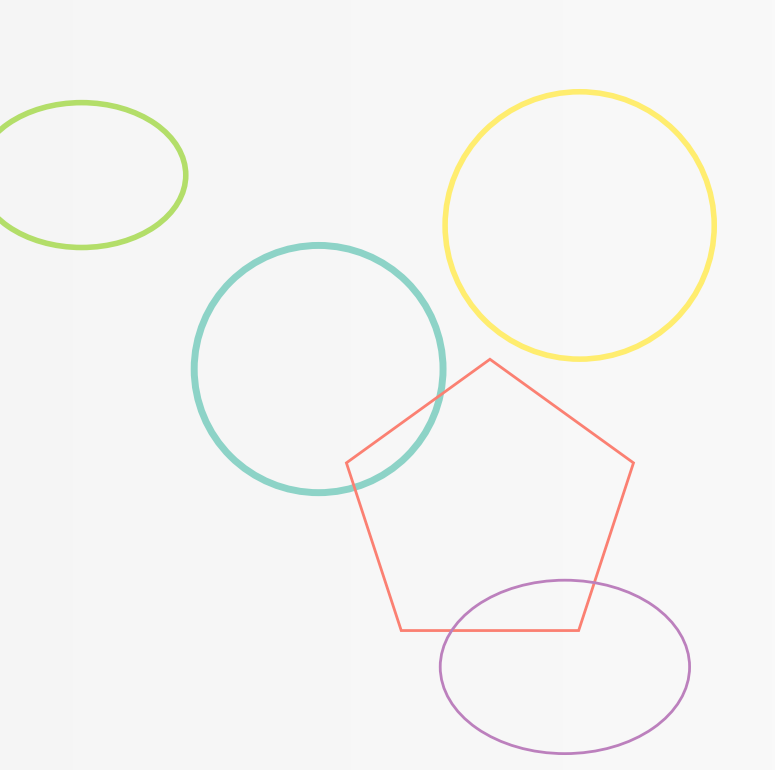[{"shape": "circle", "thickness": 2.5, "radius": 0.8, "center": [0.411, 0.521]}, {"shape": "pentagon", "thickness": 1, "radius": 0.97, "center": [0.632, 0.339]}, {"shape": "oval", "thickness": 2, "radius": 0.67, "center": [0.105, 0.773]}, {"shape": "oval", "thickness": 1, "radius": 0.8, "center": [0.729, 0.134]}, {"shape": "circle", "thickness": 2, "radius": 0.87, "center": [0.748, 0.707]}]